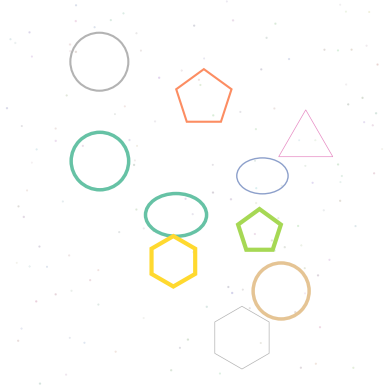[{"shape": "circle", "thickness": 2.5, "radius": 0.37, "center": [0.26, 0.582]}, {"shape": "oval", "thickness": 2.5, "radius": 0.4, "center": [0.457, 0.442]}, {"shape": "pentagon", "thickness": 1.5, "radius": 0.38, "center": [0.53, 0.745]}, {"shape": "oval", "thickness": 1, "radius": 0.33, "center": [0.682, 0.543]}, {"shape": "triangle", "thickness": 0.5, "radius": 0.41, "center": [0.794, 0.634]}, {"shape": "pentagon", "thickness": 3, "radius": 0.29, "center": [0.674, 0.399]}, {"shape": "hexagon", "thickness": 3, "radius": 0.33, "center": [0.45, 0.321]}, {"shape": "circle", "thickness": 2.5, "radius": 0.36, "center": [0.73, 0.244]}, {"shape": "hexagon", "thickness": 0.5, "radius": 0.41, "center": [0.628, 0.123]}, {"shape": "circle", "thickness": 1.5, "radius": 0.38, "center": [0.258, 0.84]}]